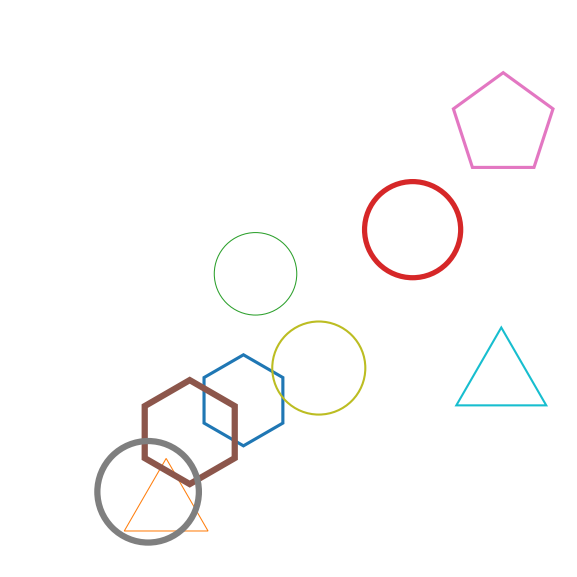[{"shape": "hexagon", "thickness": 1.5, "radius": 0.39, "center": [0.422, 0.306]}, {"shape": "triangle", "thickness": 0.5, "radius": 0.42, "center": [0.288, 0.122]}, {"shape": "circle", "thickness": 0.5, "radius": 0.36, "center": [0.442, 0.525]}, {"shape": "circle", "thickness": 2.5, "radius": 0.42, "center": [0.714, 0.601]}, {"shape": "hexagon", "thickness": 3, "radius": 0.45, "center": [0.329, 0.251]}, {"shape": "pentagon", "thickness": 1.5, "radius": 0.45, "center": [0.871, 0.783]}, {"shape": "circle", "thickness": 3, "radius": 0.44, "center": [0.256, 0.148]}, {"shape": "circle", "thickness": 1, "radius": 0.4, "center": [0.552, 0.362]}, {"shape": "triangle", "thickness": 1, "radius": 0.45, "center": [0.868, 0.342]}]